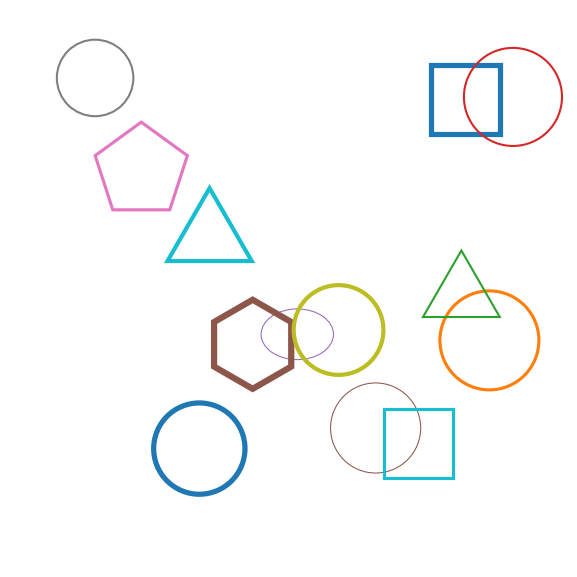[{"shape": "square", "thickness": 2.5, "radius": 0.3, "center": [0.806, 0.827]}, {"shape": "circle", "thickness": 2.5, "radius": 0.4, "center": [0.345, 0.222]}, {"shape": "circle", "thickness": 1.5, "radius": 0.43, "center": [0.847, 0.41]}, {"shape": "triangle", "thickness": 1, "radius": 0.38, "center": [0.799, 0.489]}, {"shape": "circle", "thickness": 1, "radius": 0.42, "center": [0.888, 0.831]}, {"shape": "oval", "thickness": 0.5, "radius": 0.31, "center": [0.515, 0.42]}, {"shape": "circle", "thickness": 0.5, "radius": 0.39, "center": [0.65, 0.258]}, {"shape": "hexagon", "thickness": 3, "radius": 0.39, "center": [0.437, 0.403]}, {"shape": "pentagon", "thickness": 1.5, "radius": 0.42, "center": [0.245, 0.704]}, {"shape": "circle", "thickness": 1, "radius": 0.33, "center": [0.165, 0.864]}, {"shape": "circle", "thickness": 2, "radius": 0.39, "center": [0.586, 0.428]}, {"shape": "square", "thickness": 1.5, "radius": 0.3, "center": [0.725, 0.23]}, {"shape": "triangle", "thickness": 2, "radius": 0.42, "center": [0.363, 0.589]}]